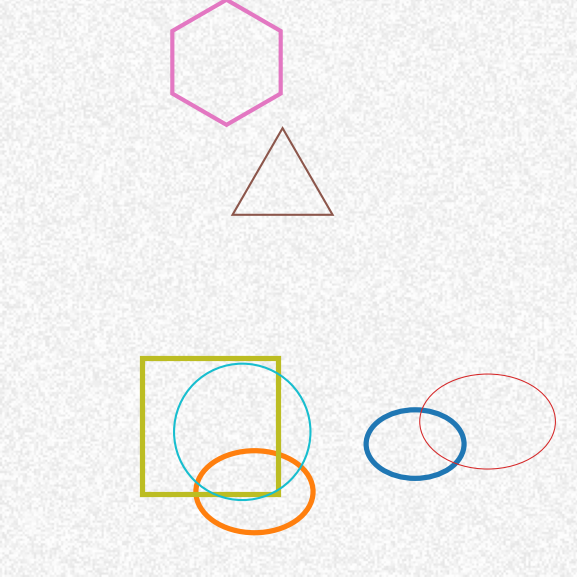[{"shape": "oval", "thickness": 2.5, "radius": 0.42, "center": [0.719, 0.23]}, {"shape": "oval", "thickness": 2.5, "radius": 0.51, "center": [0.441, 0.148]}, {"shape": "oval", "thickness": 0.5, "radius": 0.59, "center": [0.844, 0.269]}, {"shape": "triangle", "thickness": 1, "radius": 0.5, "center": [0.489, 0.677]}, {"shape": "hexagon", "thickness": 2, "radius": 0.54, "center": [0.392, 0.891]}, {"shape": "square", "thickness": 2.5, "radius": 0.59, "center": [0.364, 0.261]}, {"shape": "circle", "thickness": 1, "radius": 0.59, "center": [0.419, 0.251]}]